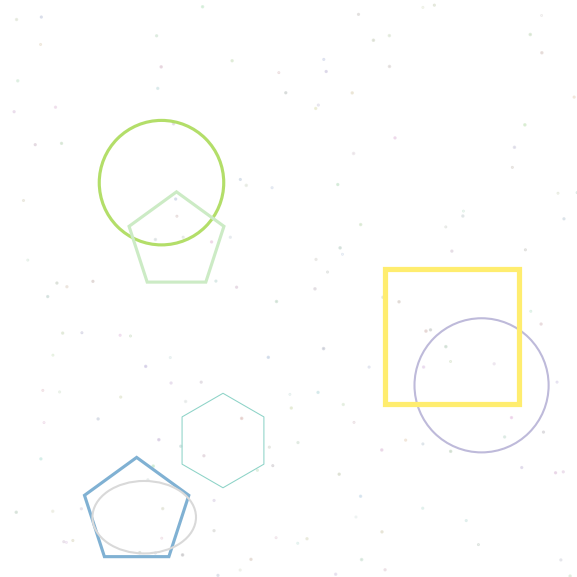[{"shape": "hexagon", "thickness": 0.5, "radius": 0.41, "center": [0.386, 0.236]}, {"shape": "circle", "thickness": 1, "radius": 0.58, "center": [0.834, 0.332]}, {"shape": "pentagon", "thickness": 1.5, "radius": 0.47, "center": [0.237, 0.112]}, {"shape": "circle", "thickness": 1.5, "radius": 0.54, "center": [0.28, 0.683]}, {"shape": "oval", "thickness": 1, "radius": 0.45, "center": [0.25, 0.104]}, {"shape": "pentagon", "thickness": 1.5, "radius": 0.43, "center": [0.306, 0.581]}, {"shape": "square", "thickness": 2.5, "radius": 0.58, "center": [0.783, 0.416]}]